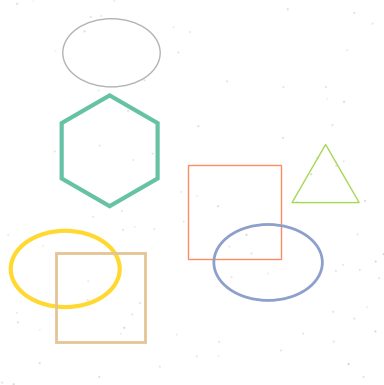[{"shape": "hexagon", "thickness": 3, "radius": 0.72, "center": [0.285, 0.608]}, {"shape": "square", "thickness": 1, "radius": 0.61, "center": [0.609, 0.45]}, {"shape": "oval", "thickness": 2, "radius": 0.7, "center": [0.696, 0.318]}, {"shape": "triangle", "thickness": 1, "radius": 0.5, "center": [0.846, 0.524]}, {"shape": "oval", "thickness": 3, "radius": 0.71, "center": [0.169, 0.301]}, {"shape": "square", "thickness": 2, "radius": 0.58, "center": [0.262, 0.227]}, {"shape": "oval", "thickness": 1, "radius": 0.63, "center": [0.29, 0.863]}]